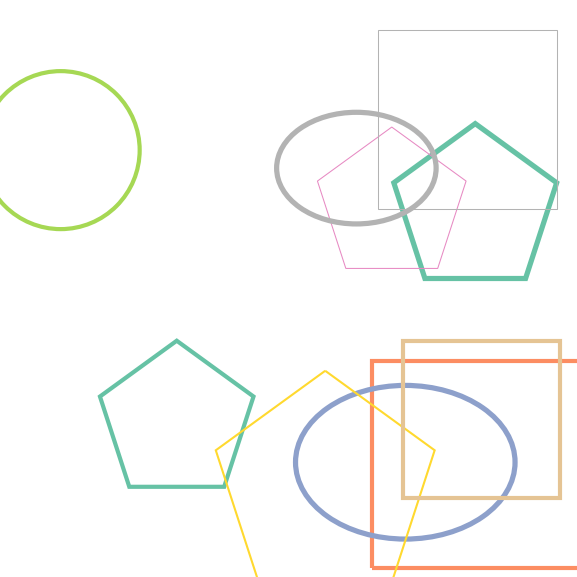[{"shape": "pentagon", "thickness": 2.5, "radius": 0.74, "center": [0.823, 0.637]}, {"shape": "pentagon", "thickness": 2, "radius": 0.7, "center": [0.306, 0.269]}, {"shape": "square", "thickness": 2, "radius": 0.9, "center": [0.824, 0.195]}, {"shape": "oval", "thickness": 2.5, "radius": 0.95, "center": [0.702, 0.199]}, {"shape": "pentagon", "thickness": 0.5, "radius": 0.68, "center": [0.678, 0.644]}, {"shape": "circle", "thickness": 2, "radius": 0.68, "center": [0.105, 0.739]}, {"shape": "pentagon", "thickness": 1, "radius": 1.0, "center": [0.563, 0.158]}, {"shape": "square", "thickness": 2, "radius": 0.68, "center": [0.834, 0.272]}, {"shape": "oval", "thickness": 2.5, "radius": 0.69, "center": [0.617, 0.708]}, {"shape": "square", "thickness": 0.5, "radius": 0.78, "center": [0.81, 0.792]}]